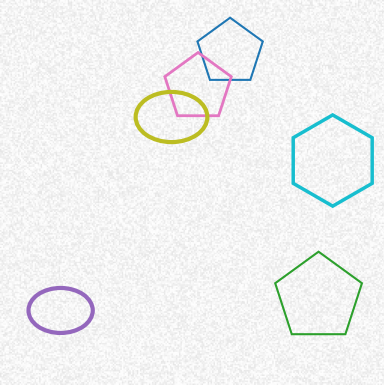[{"shape": "pentagon", "thickness": 1.5, "radius": 0.45, "center": [0.598, 0.865]}, {"shape": "pentagon", "thickness": 1.5, "radius": 0.59, "center": [0.827, 0.228]}, {"shape": "oval", "thickness": 3, "radius": 0.42, "center": [0.157, 0.194]}, {"shape": "pentagon", "thickness": 2, "radius": 0.45, "center": [0.514, 0.773]}, {"shape": "oval", "thickness": 3, "radius": 0.47, "center": [0.445, 0.696]}, {"shape": "hexagon", "thickness": 2.5, "radius": 0.59, "center": [0.864, 0.583]}]